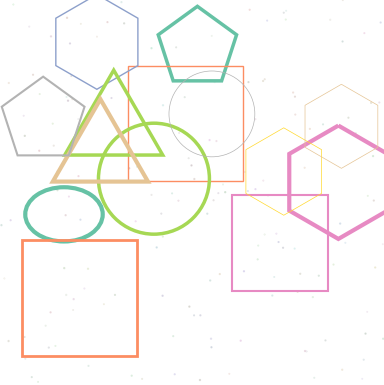[{"shape": "oval", "thickness": 3, "radius": 0.5, "center": [0.166, 0.443]}, {"shape": "pentagon", "thickness": 2.5, "radius": 0.53, "center": [0.513, 0.877]}, {"shape": "square", "thickness": 1, "radius": 0.75, "center": [0.481, 0.68]}, {"shape": "square", "thickness": 2, "radius": 0.75, "center": [0.207, 0.226]}, {"shape": "hexagon", "thickness": 1, "radius": 0.62, "center": [0.252, 0.891]}, {"shape": "hexagon", "thickness": 3, "radius": 0.74, "center": [0.879, 0.527]}, {"shape": "square", "thickness": 1.5, "radius": 0.62, "center": [0.728, 0.368]}, {"shape": "circle", "thickness": 2.5, "radius": 0.72, "center": [0.4, 0.536]}, {"shape": "triangle", "thickness": 2.5, "radius": 0.73, "center": [0.295, 0.671]}, {"shape": "hexagon", "thickness": 0.5, "radius": 0.57, "center": [0.737, 0.554]}, {"shape": "triangle", "thickness": 3, "radius": 0.71, "center": [0.261, 0.6]}, {"shape": "hexagon", "thickness": 0.5, "radius": 0.55, "center": [0.887, 0.672]}, {"shape": "pentagon", "thickness": 1.5, "radius": 0.57, "center": [0.112, 0.688]}, {"shape": "circle", "thickness": 0.5, "radius": 0.56, "center": [0.55, 0.704]}]